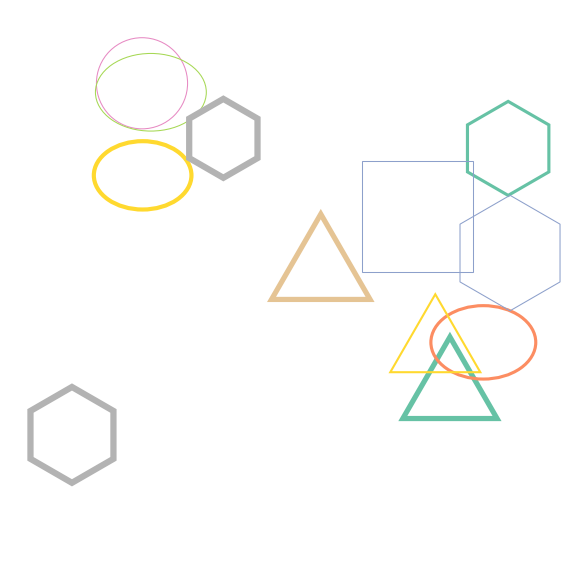[{"shape": "triangle", "thickness": 2.5, "radius": 0.47, "center": [0.779, 0.322]}, {"shape": "hexagon", "thickness": 1.5, "radius": 0.41, "center": [0.88, 0.742]}, {"shape": "oval", "thickness": 1.5, "radius": 0.45, "center": [0.837, 0.406]}, {"shape": "hexagon", "thickness": 0.5, "radius": 0.5, "center": [0.883, 0.561]}, {"shape": "square", "thickness": 0.5, "radius": 0.48, "center": [0.722, 0.624]}, {"shape": "circle", "thickness": 0.5, "radius": 0.39, "center": [0.246, 0.855]}, {"shape": "oval", "thickness": 0.5, "radius": 0.48, "center": [0.261, 0.839]}, {"shape": "oval", "thickness": 2, "radius": 0.42, "center": [0.247, 0.696]}, {"shape": "triangle", "thickness": 1, "radius": 0.45, "center": [0.754, 0.4]}, {"shape": "triangle", "thickness": 2.5, "radius": 0.49, "center": [0.555, 0.53]}, {"shape": "hexagon", "thickness": 3, "radius": 0.34, "center": [0.387, 0.76]}, {"shape": "hexagon", "thickness": 3, "radius": 0.41, "center": [0.125, 0.246]}]